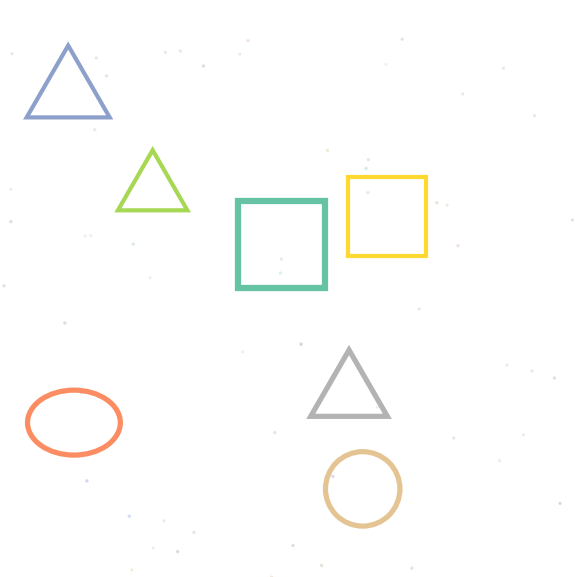[{"shape": "square", "thickness": 3, "radius": 0.38, "center": [0.487, 0.575]}, {"shape": "oval", "thickness": 2.5, "radius": 0.4, "center": [0.128, 0.267]}, {"shape": "triangle", "thickness": 2, "radius": 0.41, "center": [0.118, 0.837]}, {"shape": "triangle", "thickness": 2, "radius": 0.35, "center": [0.264, 0.67]}, {"shape": "square", "thickness": 2, "radius": 0.34, "center": [0.671, 0.624]}, {"shape": "circle", "thickness": 2.5, "radius": 0.32, "center": [0.628, 0.153]}, {"shape": "triangle", "thickness": 2.5, "radius": 0.38, "center": [0.604, 0.316]}]